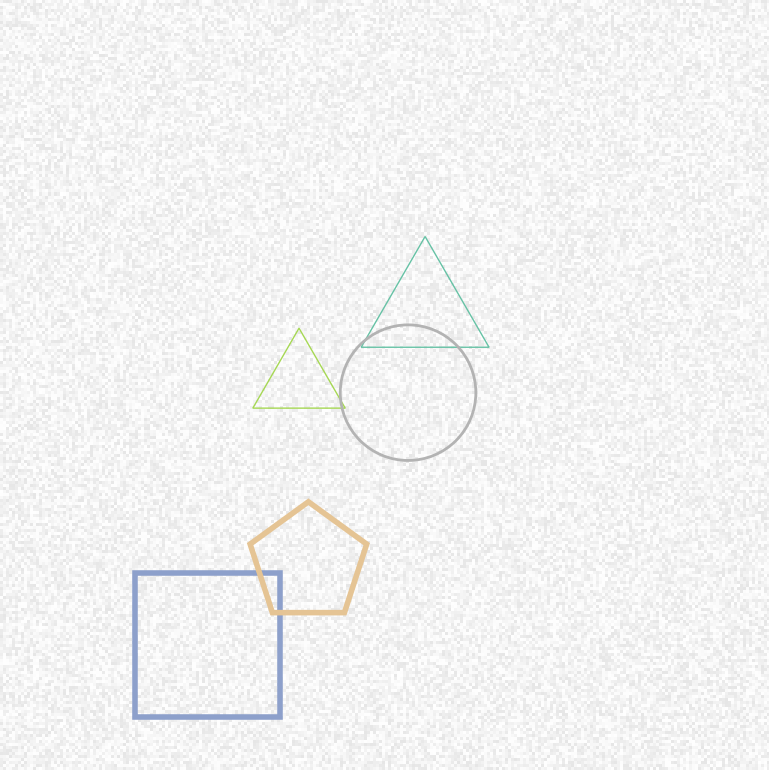[{"shape": "triangle", "thickness": 0.5, "radius": 0.48, "center": [0.552, 0.597]}, {"shape": "square", "thickness": 2, "radius": 0.47, "center": [0.27, 0.162]}, {"shape": "triangle", "thickness": 0.5, "radius": 0.35, "center": [0.388, 0.505]}, {"shape": "pentagon", "thickness": 2, "radius": 0.4, "center": [0.401, 0.269]}, {"shape": "circle", "thickness": 1, "radius": 0.44, "center": [0.53, 0.49]}]